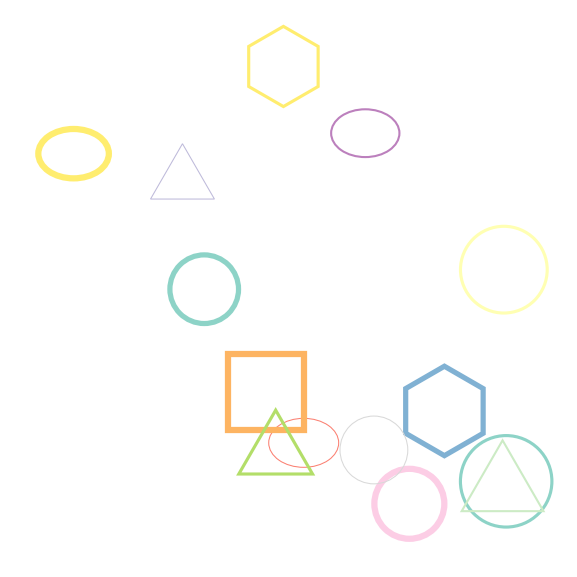[{"shape": "circle", "thickness": 2.5, "radius": 0.3, "center": [0.354, 0.498]}, {"shape": "circle", "thickness": 1.5, "radius": 0.4, "center": [0.876, 0.166]}, {"shape": "circle", "thickness": 1.5, "radius": 0.38, "center": [0.872, 0.532]}, {"shape": "triangle", "thickness": 0.5, "radius": 0.32, "center": [0.316, 0.686]}, {"shape": "oval", "thickness": 0.5, "radius": 0.3, "center": [0.526, 0.232]}, {"shape": "hexagon", "thickness": 2.5, "radius": 0.39, "center": [0.77, 0.288]}, {"shape": "square", "thickness": 3, "radius": 0.33, "center": [0.46, 0.32]}, {"shape": "triangle", "thickness": 1.5, "radius": 0.37, "center": [0.477, 0.215]}, {"shape": "circle", "thickness": 3, "radius": 0.3, "center": [0.709, 0.127]}, {"shape": "circle", "thickness": 0.5, "radius": 0.29, "center": [0.647, 0.22]}, {"shape": "oval", "thickness": 1, "radius": 0.3, "center": [0.633, 0.769]}, {"shape": "triangle", "thickness": 1, "radius": 0.41, "center": [0.87, 0.155]}, {"shape": "hexagon", "thickness": 1.5, "radius": 0.35, "center": [0.491, 0.884]}, {"shape": "oval", "thickness": 3, "radius": 0.31, "center": [0.127, 0.733]}]